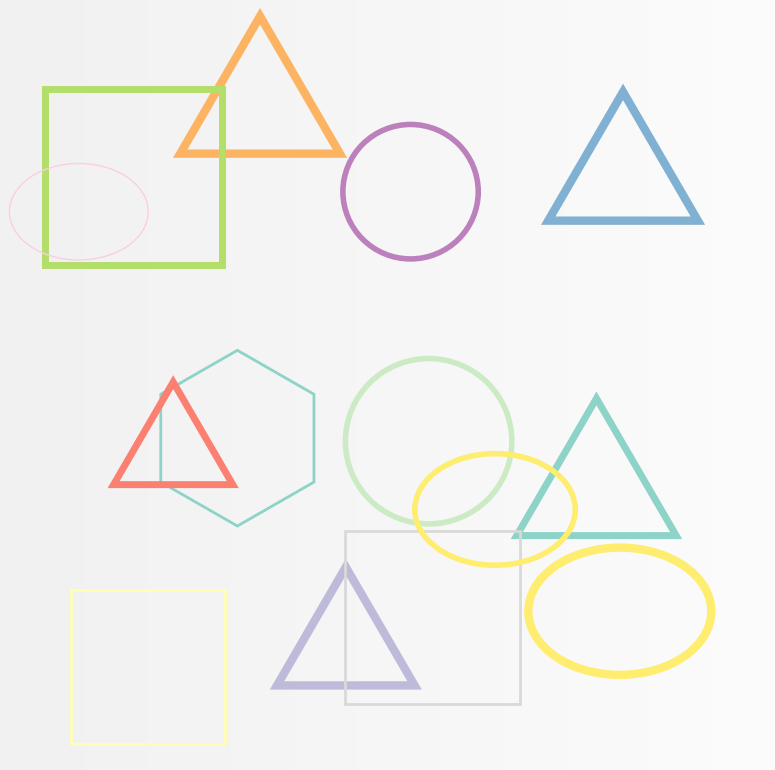[{"shape": "triangle", "thickness": 2.5, "radius": 0.59, "center": [0.77, 0.364]}, {"shape": "hexagon", "thickness": 1, "radius": 0.57, "center": [0.306, 0.431]}, {"shape": "square", "thickness": 1, "radius": 0.5, "center": [0.191, 0.134]}, {"shape": "triangle", "thickness": 3, "radius": 0.51, "center": [0.446, 0.161]}, {"shape": "triangle", "thickness": 2.5, "radius": 0.44, "center": [0.223, 0.415]}, {"shape": "triangle", "thickness": 3, "radius": 0.56, "center": [0.804, 0.769]}, {"shape": "triangle", "thickness": 3, "radius": 0.6, "center": [0.336, 0.86]}, {"shape": "square", "thickness": 2.5, "radius": 0.57, "center": [0.172, 0.77]}, {"shape": "oval", "thickness": 0.5, "radius": 0.45, "center": [0.102, 0.725]}, {"shape": "square", "thickness": 1, "radius": 0.56, "center": [0.558, 0.198]}, {"shape": "circle", "thickness": 2, "radius": 0.44, "center": [0.53, 0.751]}, {"shape": "circle", "thickness": 2, "radius": 0.54, "center": [0.553, 0.427]}, {"shape": "oval", "thickness": 3, "radius": 0.59, "center": [0.8, 0.206]}, {"shape": "oval", "thickness": 2, "radius": 0.52, "center": [0.639, 0.338]}]